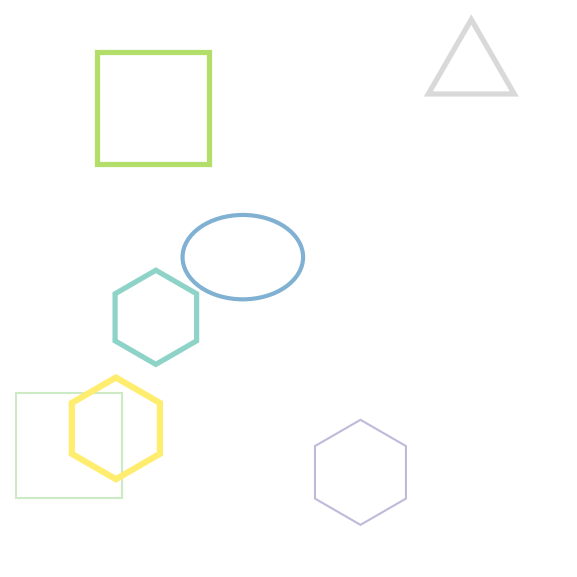[{"shape": "hexagon", "thickness": 2.5, "radius": 0.41, "center": [0.27, 0.45]}, {"shape": "hexagon", "thickness": 1, "radius": 0.45, "center": [0.624, 0.181]}, {"shape": "oval", "thickness": 2, "radius": 0.52, "center": [0.42, 0.554]}, {"shape": "square", "thickness": 2.5, "radius": 0.49, "center": [0.265, 0.813]}, {"shape": "triangle", "thickness": 2.5, "radius": 0.43, "center": [0.816, 0.879]}, {"shape": "square", "thickness": 1, "radius": 0.46, "center": [0.119, 0.228]}, {"shape": "hexagon", "thickness": 3, "radius": 0.44, "center": [0.201, 0.257]}]